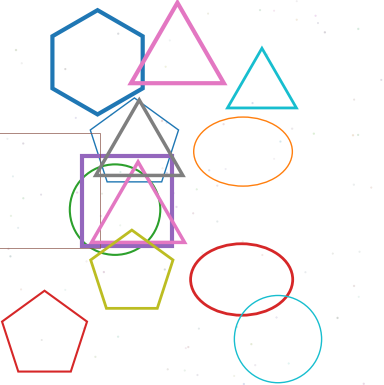[{"shape": "hexagon", "thickness": 3, "radius": 0.68, "center": [0.253, 0.838]}, {"shape": "pentagon", "thickness": 1, "radius": 0.6, "center": [0.349, 0.625]}, {"shape": "oval", "thickness": 1, "radius": 0.64, "center": [0.631, 0.606]}, {"shape": "circle", "thickness": 1.5, "radius": 0.59, "center": [0.299, 0.456]}, {"shape": "oval", "thickness": 2, "radius": 0.66, "center": [0.628, 0.274]}, {"shape": "pentagon", "thickness": 1.5, "radius": 0.58, "center": [0.116, 0.129]}, {"shape": "square", "thickness": 3, "radius": 0.59, "center": [0.33, 0.478]}, {"shape": "square", "thickness": 0.5, "radius": 0.74, "center": [0.112, 0.505]}, {"shape": "triangle", "thickness": 3, "radius": 0.7, "center": [0.461, 0.854]}, {"shape": "triangle", "thickness": 2.5, "radius": 0.7, "center": [0.359, 0.44]}, {"shape": "triangle", "thickness": 2.5, "radius": 0.65, "center": [0.362, 0.61]}, {"shape": "pentagon", "thickness": 2, "radius": 0.56, "center": [0.342, 0.29]}, {"shape": "circle", "thickness": 1, "radius": 0.57, "center": [0.722, 0.119]}, {"shape": "triangle", "thickness": 2, "radius": 0.52, "center": [0.68, 0.771]}]